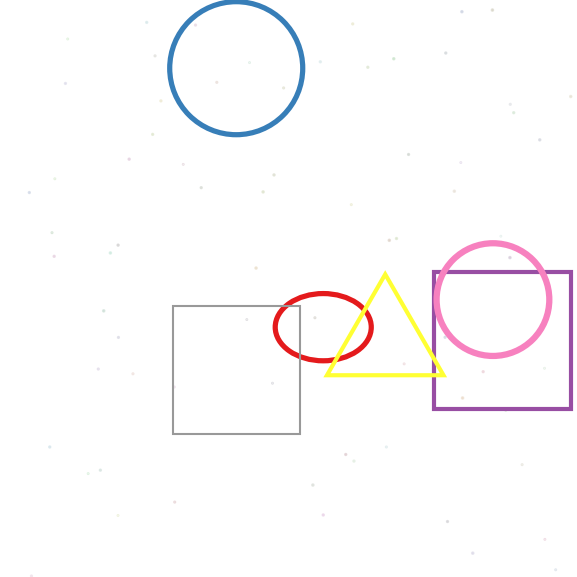[{"shape": "oval", "thickness": 2.5, "radius": 0.42, "center": [0.56, 0.433]}, {"shape": "circle", "thickness": 2.5, "radius": 0.58, "center": [0.409, 0.881]}, {"shape": "square", "thickness": 2, "radius": 0.59, "center": [0.87, 0.41]}, {"shape": "triangle", "thickness": 2, "radius": 0.58, "center": [0.667, 0.408]}, {"shape": "circle", "thickness": 3, "radius": 0.49, "center": [0.854, 0.48]}, {"shape": "square", "thickness": 1, "radius": 0.55, "center": [0.41, 0.359]}]